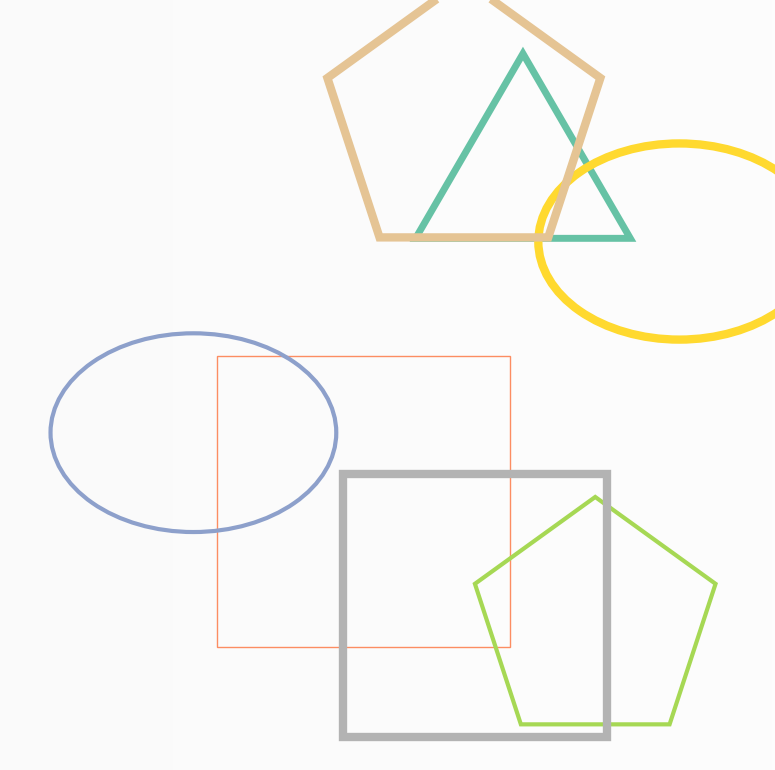[{"shape": "triangle", "thickness": 2.5, "radius": 0.8, "center": [0.675, 0.77]}, {"shape": "square", "thickness": 0.5, "radius": 0.95, "center": [0.469, 0.349]}, {"shape": "oval", "thickness": 1.5, "radius": 0.92, "center": [0.25, 0.438]}, {"shape": "pentagon", "thickness": 1.5, "radius": 0.82, "center": [0.768, 0.191]}, {"shape": "oval", "thickness": 3, "radius": 0.91, "center": [0.877, 0.686]}, {"shape": "pentagon", "thickness": 3, "radius": 0.93, "center": [0.599, 0.841]}, {"shape": "square", "thickness": 3, "radius": 0.85, "center": [0.613, 0.214]}]